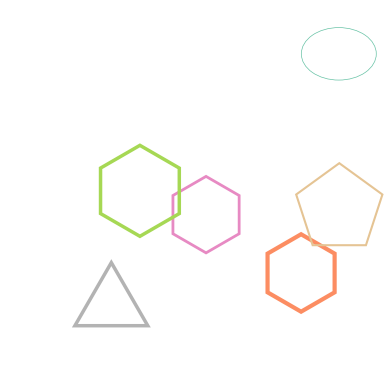[{"shape": "oval", "thickness": 0.5, "radius": 0.49, "center": [0.88, 0.86]}, {"shape": "hexagon", "thickness": 3, "radius": 0.5, "center": [0.782, 0.291]}, {"shape": "hexagon", "thickness": 2, "radius": 0.5, "center": [0.535, 0.443]}, {"shape": "hexagon", "thickness": 2.5, "radius": 0.59, "center": [0.363, 0.504]}, {"shape": "pentagon", "thickness": 1.5, "radius": 0.59, "center": [0.881, 0.458]}, {"shape": "triangle", "thickness": 2.5, "radius": 0.55, "center": [0.289, 0.209]}]